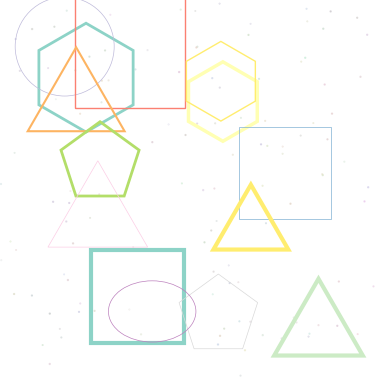[{"shape": "square", "thickness": 3, "radius": 0.61, "center": [0.358, 0.229]}, {"shape": "hexagon", "thickness": 2, "radius": 0.71, "center": [0.223, 0.798]}, {"shape": "hexagon", "thickness": 2.5, "radius": 0.52, "center": [0.579, 0.736]}, {"shape": "circle", "thickness": 0.5, "radius": 0.64, "center": [0.168, 0.879]}, {"shape": "square", "thickness": 1, "radius": 0.71, "center": [0.339, 0.861]}, {"shape": "square", "thickness": 0.5, "radius": 0.6, "center": [0.74, 0.551]}, {"shape": "triangle", "thickness": 1.5, "radius": 0.73, "center": [0.198, 0.732]}, {"shape": "pentagon", "thickness": 2, "radius": 0.53, "center": [0.26, 0.577]}, {"shape": "triangle", "thickness": 0.5, "radius": 0.75, "center": [0.254, 0.433]}, {"shape": "pentagon", "thickness": 0.5, "radius": 0.54, "center": [0.567, 0.181]}, {"shape": "oval", "thickness": 0.5, "radius": 0.57, "center": [0.395, 0.191]}, {"shape": "triangle", "thickness": 3, "radius": 0.66, "center": [0.827, 0.143]}, {"shape": "hexagon", "thickness": 1, "radius": 0.52, "center": [0.574, 0.789]}, {"shape": "triangle", "thickness": 3, "radius": 0.56, "center": [0.652, 0.408]}]